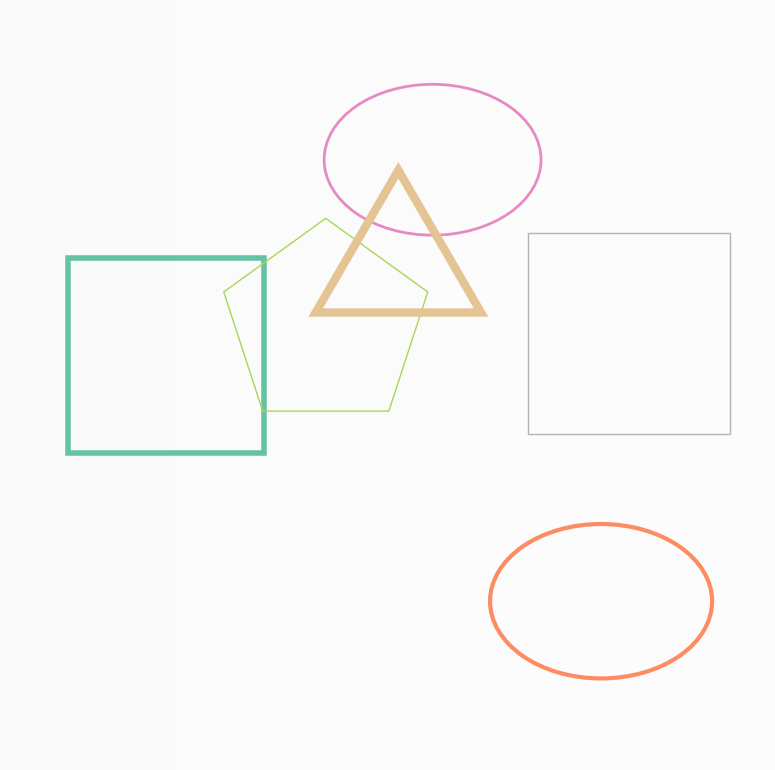[{"shape": "square", "thickness": 2, "radius": 0.63, "center": [0.214, 0.538]}, {"shape": "oval", "thickness": 1.5, "radius": 0.72, "center": [0.776, 0.219]}, {"shape": "oval", "thickness": 1, "radius": 0.7, "center": [0.558, 0.793]}, {"shape": "pentagon", "thickness": 0.5, "radius": 0.69, "center": [0.42, 0.578]}, {"shape": "triangle", "thickness": 3, "radius": 0.62, "center": [0.514, 0.656]}, {"shape": "square", "thickness": 0.5, "radius": 0.65, "center": [0.812, 0.567]}]